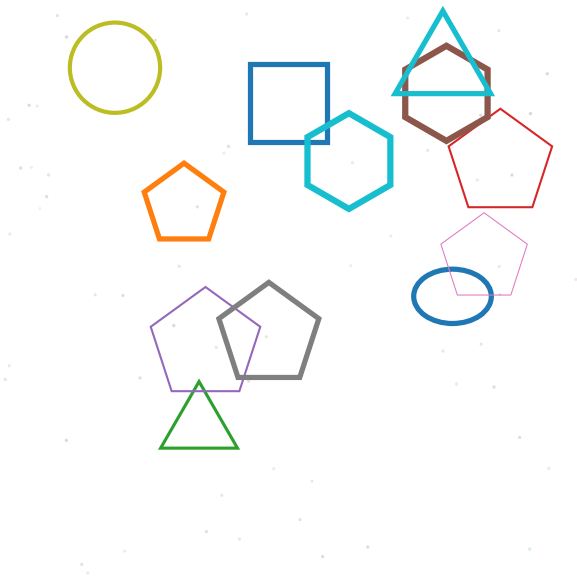[{"shape": "oval", "thickness": 2.5, "radius": 0.34, "center": [0.784, 0.486]}, {"shape": "square", "thickness": 2.5, "radius": 0.34, "center": [0.499, 0.821]}, {"shape": "pentagon", "thickness": 2.5, "radius": 0.36, "center": [0.319, 0.644]}, {"shape": "triangle", "thickness": 1.5, "radius": 0.38, "center": [0.345, 0.262]}, {"shape": "pentagon", "thickness": 1, "radius": 0.47, "center": [0.866, 0.717]}, {"shape": "pentagon", "thickness": 1, "radius": 0.5, "center": [0.356, 0.402]}, {"shape": "hexagon", "thickness": 3, "radius": 0.41, "center": [0.773, 0.838]}, {"shape": "pentagon", "thickness": 0.5, "radius": 0.39, "center": [0.838, 0.552]}, {"shape": "pentagon", "thickness": 2.5, "radius": 0.46, "center": [0.466, 0.419]}, {"shape": "circle", "thickness": 2, "radius": 0.39, "center": [0.199, 0.882]}, {"shape": "triangle", "thickness": 2.5, "radius": 0.48, "center": [0.767, 0.885]}, {"shape": "hexagon", "thickness": 3, "radius": 0.41, "center": [0.604, 0.72]}]